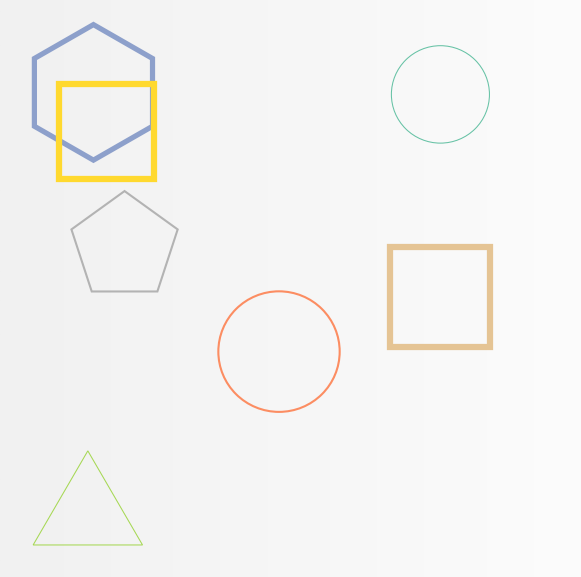[{"shape": "circle", "thickness": 0.5, "radius": 0.42, "center": [0.758, 0.836]}, {"shape": "circle", "thickness": 1, "radius": 0.52, "center": [0.48, 0.39]}, {"shape": "hexagon", "thickness": 2.5, "radius": 0.59, "center": [0.161, 0.839]}, {"shape": "triangle", "thickness": 0.5, "radius": 0.54, "center": [0.151, 0.11]}, {"shape": "square", "thickness": 3, "radius": 0.41, "center": [0.183, 0.771]}, {"shape": "square", "thickness": 3, "radius": 0.43, "center": [0.757, 0.485]}, {"shape": "pentagon", "thickness": 1, "radius": 0.48, "center": [0.214, 0.572]}]